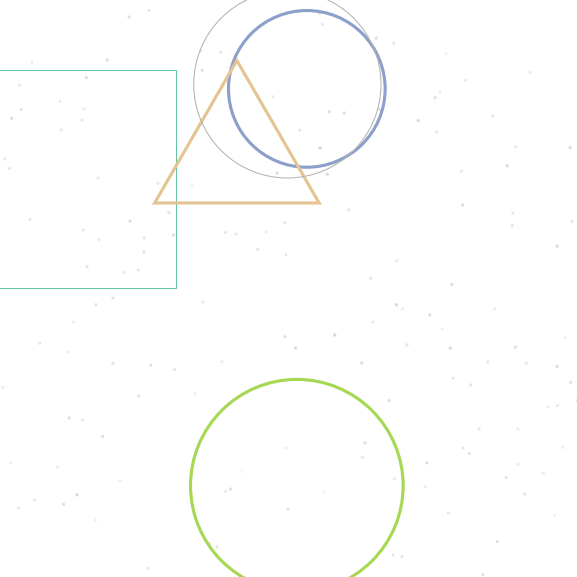[{"shape": "square", "thickness": 0.5, "radius": 0.94, "center": [0.115, 0.688]}, {"shape": "circle", "thickness": 1.5, "radius": 0.68, "center": [0.531, 0.845]}, {"shape": "circle", "thickness": 1.5, "radius": 0.92, "center": [0.514, 0.158]}, {"shape": "triangle", "thickness": 1.5, "radius": 0.82, "center": [0.41, 0.73]}, {"shape": "circle", "thickness": 0.5, "radius": 0.81, "center": [0.498, 0.853]}]